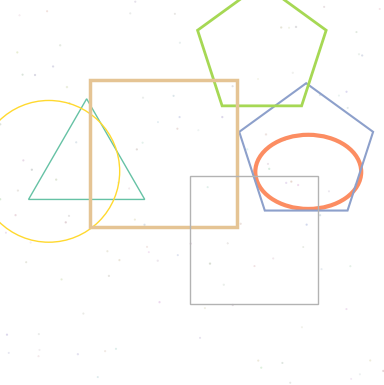[{"shape": "triangle", "thickness": 1, "radius": 0.87, "center": [0.225, 0.569]}, {"shape": "oval", "thickness": 3, "radius": 0.69, "center": [0.801, 0.554]}, {"shape": "pentagon", "thickness": 1.5, "radius": 0.91, "center": [0.795, 0.601]}, {"shape": "pentagon", "thickness": 2, "radius": 0.88, "center": [0.68, 0.867]}, {"shape": "circle", "thickness": 1, "radius": 0.92, "center": [0.127, 0.555]}, {"shape": "square", "thickness": 2.5, "radius": 0.95, "center": [0.424, 0.601]}, {"shape": "square", "thickness": 1, "radius": 0.83, "center": [0.66, 0.377]}]